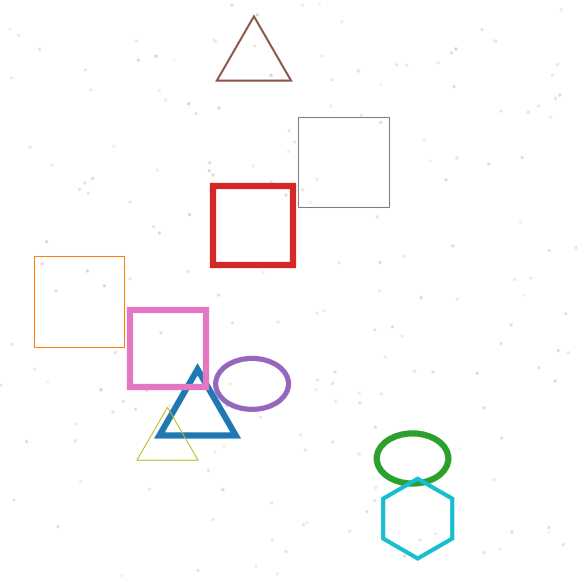[{"shape": "triangle", "thickness": 3, "radius": 0.38, "center": [0.342, 0.283]}, {"shape": "square", "thickness": 0.5, "radius": 0.39, "center": [0.136, 0.477]}, {"shape": "oval", "thickness": 3, "radius": 0.31, "center": [0.714, 0.205]}, {"shape": "square", "thickness": 3, "radius": 0.34, "center": [0.438, 0.609]}, {"shape": "oval", "thickness": 2.5, "radius": 0.32, "center": [0.437, 0.334]}, {"shape": "triangle", "thickness": 1, "radius": 0.37, "center": [0.44, 0.897]}, {"shape": "square", "thickness": 3, "radius": 0.33, "center": [0.291, 0.395]}, {"shape": "square", "thickness": 0.5, "radius": 0.39, "center": [0.595, 0.719]}, {"shape": "triangle", "thickness": 0.5, "radius": 0.31, "center": [0.29, 0.233]}, {"shape": "hexagon", "thickness": 2, "radius": 0.35, "center": [0.723, 0.101]}]